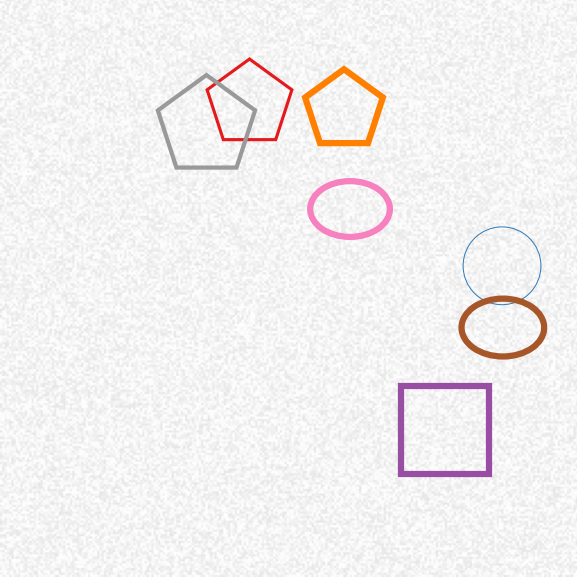[{"shape": "pentagon", "thickness": 1.5, "radius": 0.39, "center": [0.432, 0.82]}, {"shape": "circle", "thickness": 0.5, "radius": 0.34, "center": [0.869, 0.539]}, {"shape": "square", "thickness": 3, "radius": 0.38, "center": [0.77, 0.254]}, {"shape": "pentagon", "thickness": 3, "radius": 0.35, "center": [0.596, 0.809]}, {"shape": "oval", "thickness": 3, "radius": 0.36, "center": [0.871, 0.432]}, {"shape": "oval", "thickness": 3, "radius": 0.34, "center": [0.606, 0.637]}, {"shape": "pentagon", "thickness": 2, "radius": 0.44, "center": [0.358, 0.781]}]